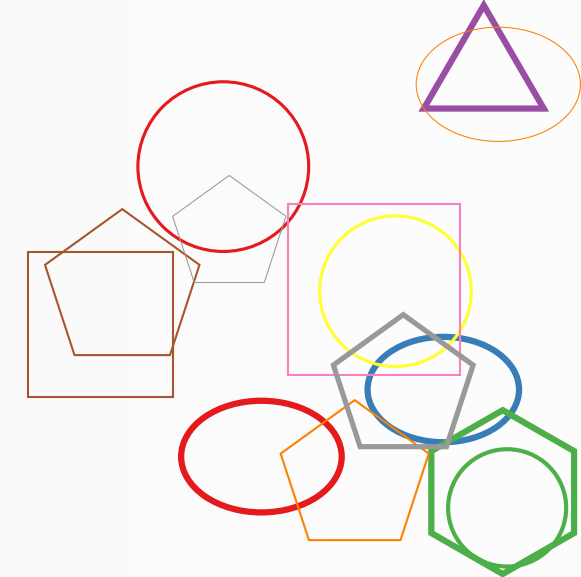[{"shape": "oval", "thickness": 3, "radius": 0.69, "center": [0.45, 0.209]}, {"shape": "circle", "thickness": 1.5, "radius": 0.73, "center": [0.384, 0.711]}, {"shape": "oval", "thickness": 3, "radius": 0.65, "center": [0.763, 0.325]}, {"shape": "hexagon", "thickness": 3, "radius": 0.71, "center": [0.865, 0.147]}, {"shape": "circle", "thickness": 2, "radius": 0.51, "center": [0.872, 0.12]}, {"shape": "triangle", "thickness": 3, "radius": 0.6, "center": [0.832, 0.871]}, {"shape": "oval", "thickness": 0.5, "radius": 0.71, "center": [0.857, 0.853]}, {"shape": "pentagon", "thickness": 1, "radius": 0.67, "center": [0.61, 0.172]}, {"shape": "circle", "thickness": 1.5, "radius": 0.65, "center": [0.68, 0.495]}, {"shape": "square", "thickness": 1, "radius": 0.63, "center": [0.173, 0.437]}, {"shape": "pentagon", "thickness": 1, "radius": 0.7, "center": [0.21, 0.497]}, {"shape": "square", "thickness": 1, "radius": 0.74, "center": [0.643, 0.498]}, {"shape": "pentagon", "thickness": 2.5, "radius": 0.63, "center": [0.694, 0.328]}, {"shape": "pentagon", "thickness": 0.5, "radius": 0.51, "center": [0.394, 0.593]}]